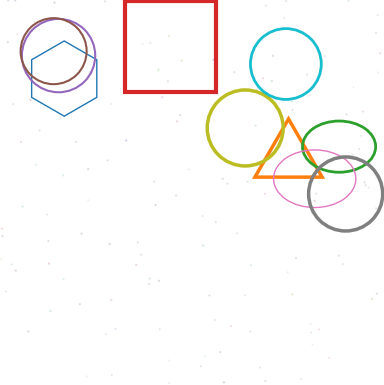[{"shape": "hexagon", "thickness": 1, "radius": 0.49, "center": [0.167, 0.796]}, {"shape": "triangle", "thickness": 2.5, "radius": 0.5, "center": [0.749, 0.59]}, {"shape": "oval", "thickness": 2, "radius": 0.48, "center": [0.881, 0.619]}, {"shape": "square", "thickness": 3, "radius": 0.59, "center": [0.442, 0.88]}, {"shape": "circle", "thickness": 1.5, "radius": 0.48, "center": [0.152, 0.856]}, {"shape": "circle", "thickness": 1.5, "radius": 0.43, "center": [0.139, 0.867]}, {"shape": "oval", "thickness": 1, "radius": 0.53, "center": [0.817, 0.536]}, {"shape": "circle", "thickness": 2.5, "radius": 0.48, "center": [0.898, 0.496]}, {"shape": "circle", "thickness": 2.5, "radius": 0.49, "center": [0.637, 0.668]}, {"shape": "circle", "thickness": 2, "radius": 0.46, "center": [0.743, 0.834]}]